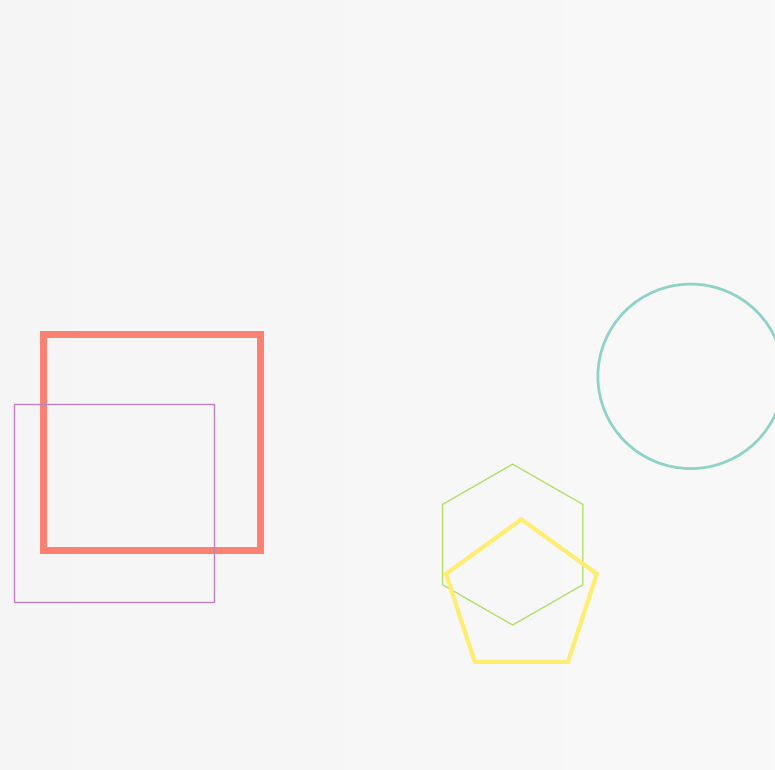[{"shape": "circle", "thickness": 1, "radius": 0.6, "center": [0.891, 0.511]}, {"shape": "square", "thickness": 2.5, "radius": 0.7, "center": [0.196, 0.426]}, {"shape": "hexagon", "thickness": 0.5, "radius": 0.52, "center": [0.662, 0.293]}, {"shape": "square", "thickness": 0.5, "radius": 0.64, "center": [0.147, 0.347]}, {"shape": "pentagon", "thickness": 1.5, "radius": 0.51, "center": [0.673, 0.223]}]